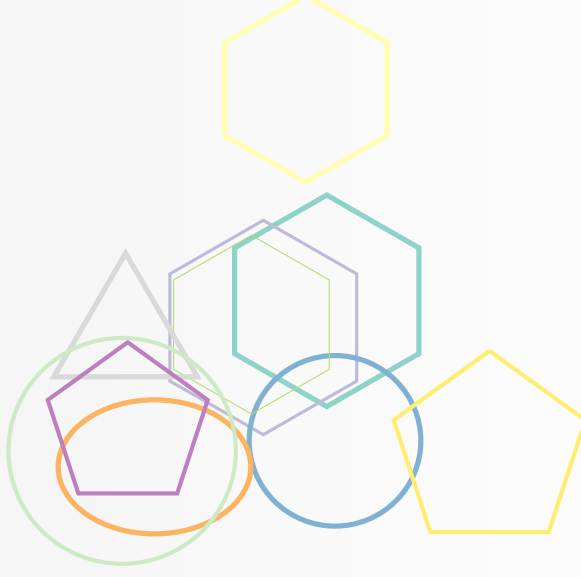[{"shape": "hexagon", "thickness": 2.5, "radius": 0.92, "center": [0.562, 0.478]}, {"shape": "hexagon", "thickness": 2.5, "radius": 0.81, "center": [0.526, 0.845]}, {"shape": "hexagon", "thickness": 1.5, "radius": 0.93, "center": [0.453, 0.432]}, {"shape": "circle", "thickness": 2.5, "radius": 0.74, "center": [0.576, 0.236]}, {"shape": "oval", "thickness": 2.5, "radius": 0.83, "center": [0.266, 0.191]}, {"shape": "hexagon", "thickness": 0.5, "radius": 0.77, "center": [0.433, 0.437]}, {"shape": "triangle", "thickness": 2.5, "radius": 0.71, "center": [0.216, 0.418]}, {"shape": "pentagon", "thickness": 2, "radius": 0.72, "center": [0.22, 0.262]}, {"shape": "circle", "thickness": 2, "radius": 0.98, "center": [0.21, 0.218]}, {"shape": "pentagon", "thickness": 2, "radius": 0.87, "center": [0.842, 0.218]}]